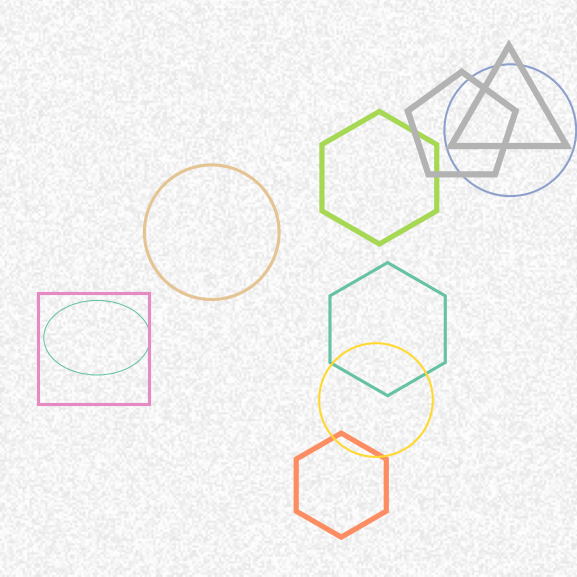[{"shape": "oval", "thickness": 0.5, "radius": 0.46, "center": [0.168, 0.414]}, {"shape": "hexagon", "thickness": 1.5, "radius": 0.58, "center": [0.671, 0.429]}, {"shape": "hexagon", "thickness": 2.5, "radius": 0.45, "center": [0.591, 0.159]}, {"shape": "circle", "thickness": 1, "radius": 0.57, "center": [0.884, 0.774]}, {"shape": "square", "thickness": 1.5, "radius": 0.48, "center": [0.162, 0.396]}, {"shape": "hexagon", "thickness": 2.5, "radius": 0.57, "center": [0.657, 0.691]}, {"shape": "circle", "thickness": 1, "radius": 0.49, "center": [0.651, 0.306]}, {"shape": "circle", "thickness": 1.5, "radius": 0.58, "center": [0.367, 0.597]}, {"shape": "triangle", "thickness": 3, "radius": 0.58, "center": [0.881, 0.804]}, {"shape": "pentagon", "thickness": 3, "radius": 0.49, "center": [0.8, 0.777]}]